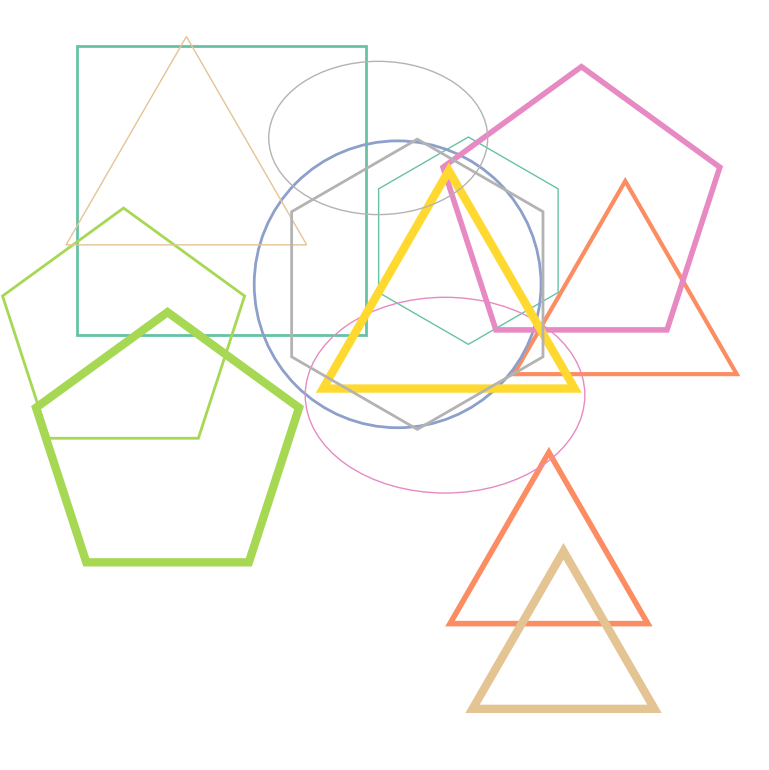[{"shape": "hexagon", "thickness": 0.5, "radius": 0.67, "center": [0.608, 0.687]}, {"shape": "square", "thickness": 1, "radius": 0.94, "center": [0.288, 0.752]}, {"shape": "triangle", "thickness": 2, "radius": 0.74, "center": [0.713, 0.264]}, {"shape": "triangle", "thickness": 1.5, "radius": 0.84, "center": [0.812, 0.598]}, {"shape": "circle", "thickness": 1, "radius": 0.93, "center": [0.516, 0.631]}, {"shape": "oval", "thickness": 0.5, "radius": 0.91, "center": [0.578, 0.487]}, {"shape": "pentagon", "thickness": 2, "radius": 0.94, "center": [0.755, 0.724]}, {"shape": "pentagon", "thickness": 1, "radius": 0.83, "center": [0.16, 0.565]}, {"shape": "pentagon", "thickness": 3, "radius": 0.9, "center": [0.218, 0.415]}, {"shape": "triangle", "thickness": 3, "radius": 0.94, "center": [0.583, 0.59]}, {"shape": "triangle", "thickness": 0.5, "radius": 0.9, "center": [0.242, 0.772]}, {"shape": "triangle", "thickness": 3, "radius": 0.68, "center": [0.732, 0.148]}, {"shape": "oval", "thickness": 0.5, "radius": 0.71, "center": [0.491, 0.821]}, {"shape": "hexagon", "thickness": 1, "radius": 0.94, "center": [0.542, 0.631]}]